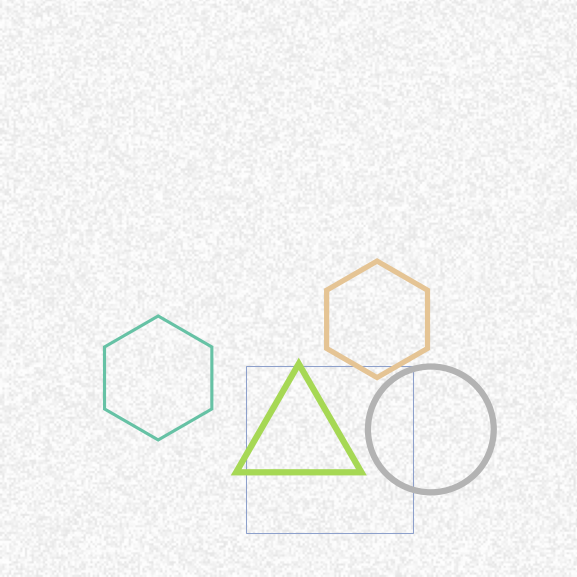[{"shape": "hexagon", "thickness": 1.5, "radius": 0.54, "center": [0.274, 0.345]}, {"shape": "square", "thickness": 0.5, "radius": 0.72, "center": [0.57, 0.221]}, {"shape": "triangle", "thickness": 3, "radius": 0.63, "center": [0.517, 0.244]}, {"shape": "hexagon", "thickness": 2.5, "radius": 0.5, "center": [0.653, 0.446]}, {"shape": "circle", "thickness": 3, "radius": 0.54, "center": [0.746, 0.256]}]